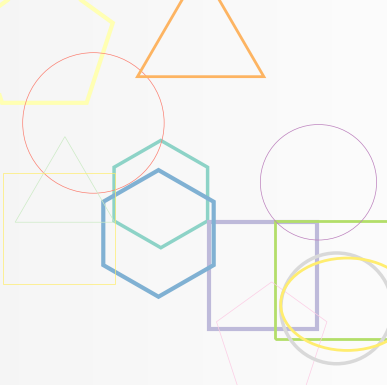[{"shape": "hexagon", "thickness": 2.5, "radius": 0.7, "center": [0.415, 0.496]}, {"shape": "pentagon", "thickness": 3, "radius": 0.93, "center": [0.114, 0.883]}, {"shape": "square", "thickness": 3, "radius": 0.7, "center": [0.678, 0.284]}, {"shape": "circle", "thickness": 0.5, "radius": 0.91, "center": [0.241, 0.681]}, {"shape": "hexagon", "thickness": 3, "radius": 0.82, "center": [0.409, 0.394]}, {"shape": "triangle", "thickness": 2, "radius": 0.94, "center": [0.518, 0.895]}, {"shape": "square", "thickness": 2, "radius": 0.77, "center": [0.864, 0.273]}, {"shape": "pentagon", "thickness": 0.5, "radius": 0.75, "center": [0.701, 0.118]}, {"shape": "circle", "thickness": 2.5, "radius": 0.72, "center": [0.868, 0.199]}, {"shape": "circle", "thickness": 0.5, "radius": 0.75, "center": [0.822, 0.527]}, {"shape": "triangle", "thickness": 0.5, "radius": 0.74, "center": [0.167, 0.497]}, {"shape": "oval", "thickness": 2, "radius": 0.86, "center": [0.896, 0.21]}, {"shape": "square", "thickness": 0.5, "radius": 0.72, "center": [0.153, 0.407]}]